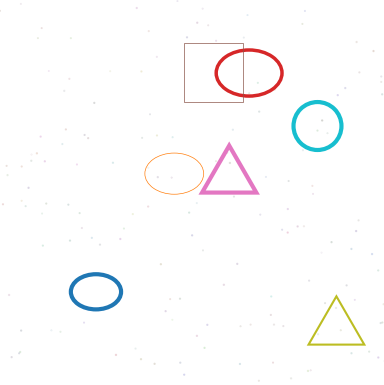[{"shape": "oval", "thickness": 3, "radius": 0.33, "center": [0.249, 0.242]}, {"shape": "oval", "thickness": 0.5, "radius": 0.38, "center": [0.453, 0.549]}, {"shape": "oval", "thickness": 2.5, "radius": 0.43, "center": [0.647, 0.81]}, {"shape": "square", "thickness": 0.5, "radius": 0.38, "center": [0.555, 0.811]}, {"shape": "triangle", "thickness": 3, "radius": 0.41, "center": [0.595, 0.54]}, {"shape": "triangle", "thickness": 1.5, "radius": 0.42, "center": [0.874, 0.147]}, {"shape": "circle", "thickness": 3, "radius": 0.31, "center": [0.825, 0.673]}]